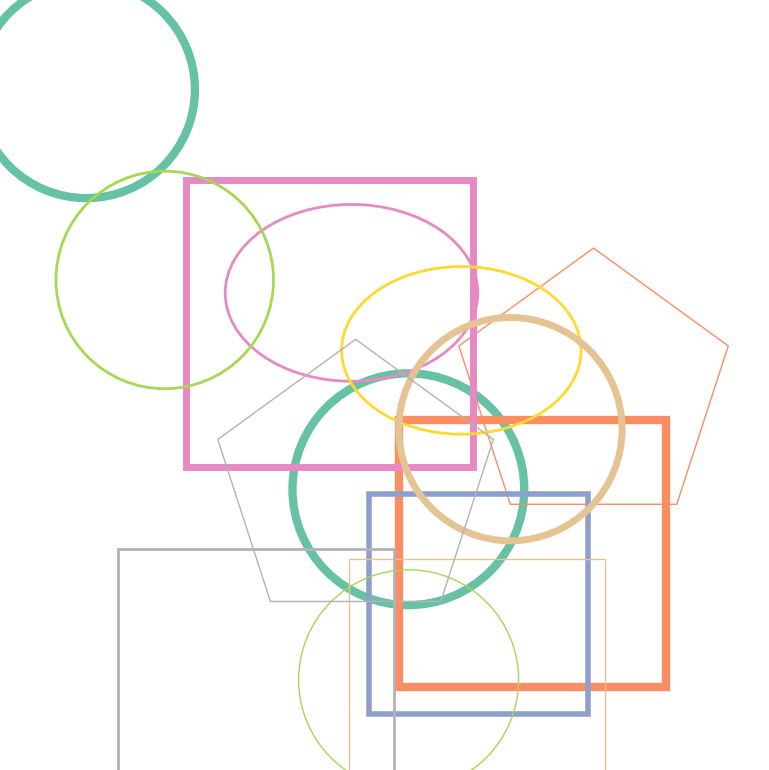[{"shape": "circle", "thickness": 3, "radius": 0.71, "center": [0.112, 0.884]}, {"shape": "circle", "thickness": 3, "radius": 0.75, "center": [0.53, 0.365]}, {"shape": "square", "thickness": 3, "radius": 0.87, "center": [0.692, 0.281]}, {"shape": "pentagon", "thickness": 0.5, "radius": 0.92, "center": [0.771, 0.494]}, {"shape": "square", "thickness": 2, "radius": 0.71, "center": [0.622, 0.216]}, {"shape": "square", "thickness": 2.5, "radius": 0.93, "center": [0.428, 0.58]}, {"shape": "oval", "thickness": 1, "radius": 0.82, "center": [0.457, 0.62]}, {"shape": "circle", "thickness": 1, "radius": 0.71, "center": [0.214, 0.636]}, {"shape": "circle", "thickness": 0.5, "radius": 0.71, "center": [0.531, 0.117]}, {"shape": "oval", "thickness": 1, "radius": 0.78, "center": [0.599, 0.545]}, {"shape": "circle", "thickness": 2.5, "radius": 0.73, "center": [0.663, 0.443]}, {"shape": "square", "thickness": 0.5, "radius": 0.83, "center": [0.619, 0.108]}, {"shape": "pentagon", "thickness": 0.5, "radius": 0.94, "center": [0.462, 0.371]}, {"shape": "square", "thickness": 1, "radius": 0.9, "center": [0.333, 0.108]}]